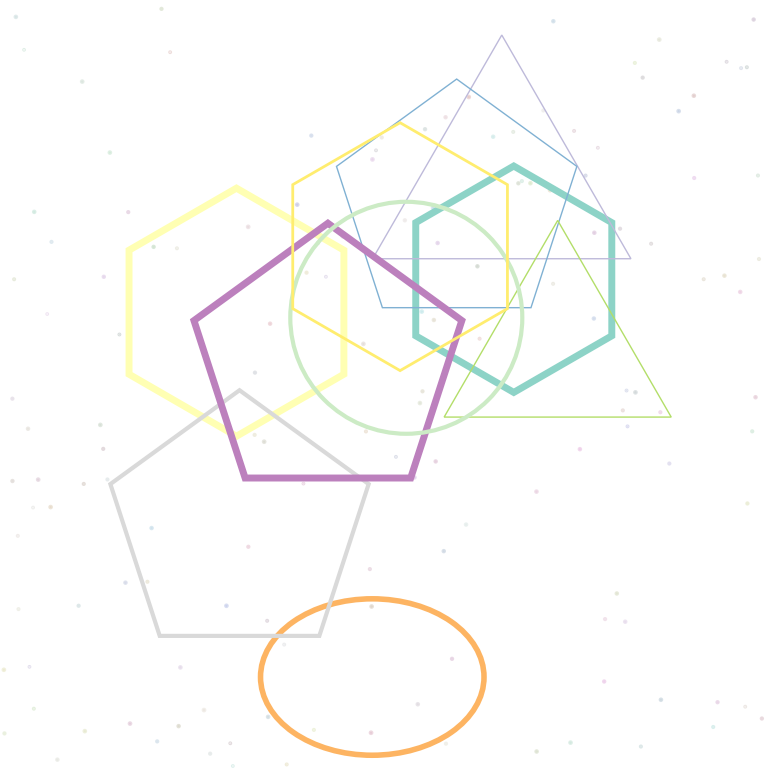[{"shape": "hexagon", "thickness": 2.5, "radius": 0.73, "center": [0.667, 0.637]}, {"shape": "hexagon", "thickness": 2.5, "radius": 0.81, "center": [0.307, 0.595]}, {"shape": "triangle", "thickness": 0.5, "radius": 0.97, "center": [0.652, 0.761]}, {"shape": "pentagon", "thickness": 0.5, "radius": 0.82, "center": [0.593, 0.733]}, {"shape": "oval", "thickness": 2, "radius": 0.73, "center": [0.483, 0.121]}, {"shape": "triangle", "thickness": 0.5, "radius": 0.85, "center": [0.724, 0.543]}, {"shape": "pentagon", "thickness": 1.5, "radius": 0.88, "center": [0.311, 0.317]}, {"shape": "pentagon", "thickness": 2.5, "radius": 0.91, "center": [0.426, 0.527]}, {"shape": "circle", "thickness": 1.5, "radius": 0.75, "center": [0.528, 0.587]}, {"shape": "hexagon", "thickness": 1, "radius": 0.8, "center": [0.52, 0.68]}]